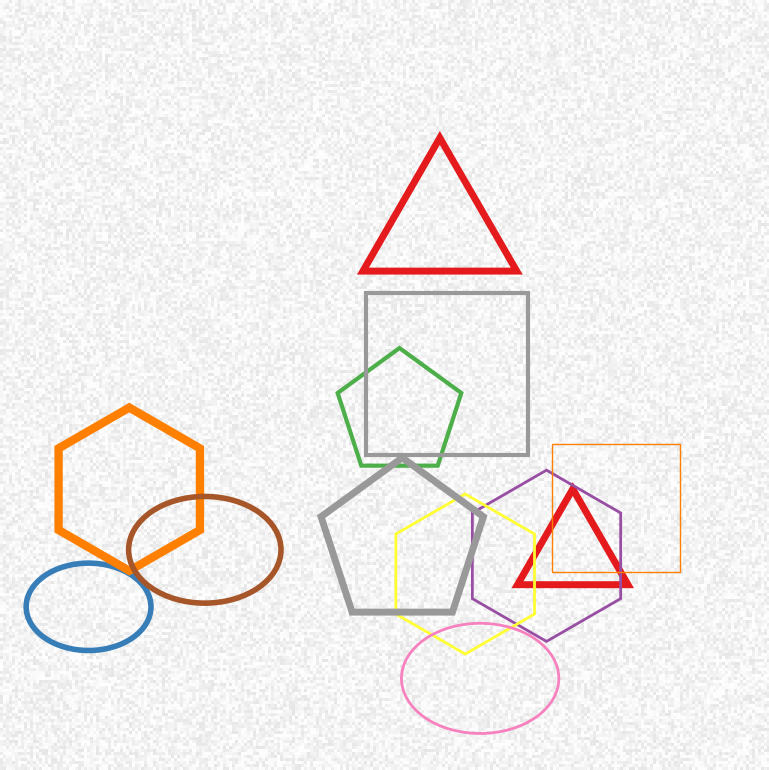[{"shape": "triangle", "thickness": 2.5, "radius": 0.58, "center": [0.571, 0.706]}, {"shape": "triangle", "thickness": 2.5, "radius": 0.41, "center": [0.744, 0.282]}, {"shape": "oval", "thickness": 2, "radius": 0.41, "center": [0.115, 0.212]}, {"shape": "pentagon", "thickness": 1.5, "radius": 0.42, "center": [0.519, 0.464]}, {"shape": "hexagon", "thickness": 1, "radius": 0.56, "center": [0.71, 0.278]}, {"shape": "hexagon", "thickness": 3, "radius": 0.53, "center": [0.168, 0.365]}, {"shape": "square", "thickness": 0.5, "radius": 0.42, "center": [0.8, 0.34]}, {"shape": "hexagon", "thickness": 1, "radius": 0.52, "center": [0.604, 0.255]}, {"shape": "oval", "thickness": 2, "radius": 0.49, "center": [0.266, 0.286]}, {"shape": "oval", "thickness": 1, "radius": 0.51, "center": [0.624, 0.119]}, {"shape": "square", "thickness": 1.5, "radius": 0.53, "center": [0.581, 0.515]}, {"shape": "pentagon", "thickness": 2.5, "radius": 0.55, "center": [0.522, 0.295]}]